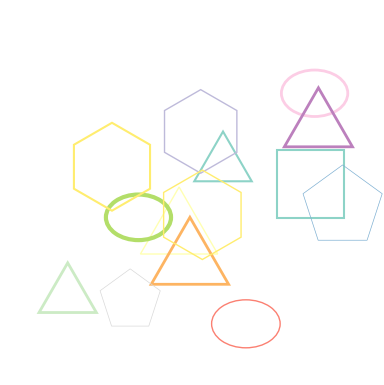[{"shape": "triangle", "thickness": 1.5, "radius": 0.43, "center": [0.579, 0.572]}, {"shape": "square", "thickness": 1.5, "radius": 0.44, "center": [0.807, 0.522]}, {"shape": "triangle", "thickness": 1, "radius": 0.58, "center": [0.465, 0.398]}, {"shape": "hexagon", "thickness": 1, "radius": 0.54, "center": [0.521, 0.659]}, {"shape": "oval", "thickness": 1, "radius": 0.45, "center": [0.639, 0.159]}, {"shape": "pentagon", "thickness": 0.5, "radius": 0.54, "center": [0.89, 0.463]}, {"shape": "triangle", "thickness": 2, "radius": 0.58, "center": [0.493, 0.32]}, {"shape": "oval", "thickness": 3, "radius": 0.42, "center": [0.36, 0.435]}, {"shape": "oval", "thickness": 2, "radius": 0.43, "center": [0.817, 0.758]}, {"shape": "pentagon", "thickness": 0.5, "radius": 0.41, "center": [0.338, 0.219]}, {"shape": "triangle", "thickness": 2, "radius": 0.51, "center": [0.827, 0.67]}, {"shape": "triangle", "thickness": 2, "radius": 0.43, "center": [0.176, 0.231]}, {"shape": "hexagon", "thickness": 1, "radius": 0.58, "center": [0.526, 0.442]}, {"shape": "hexagon", "thickness": 1.5, "radius": 0.57, "center": [0.291, 0.567]}]